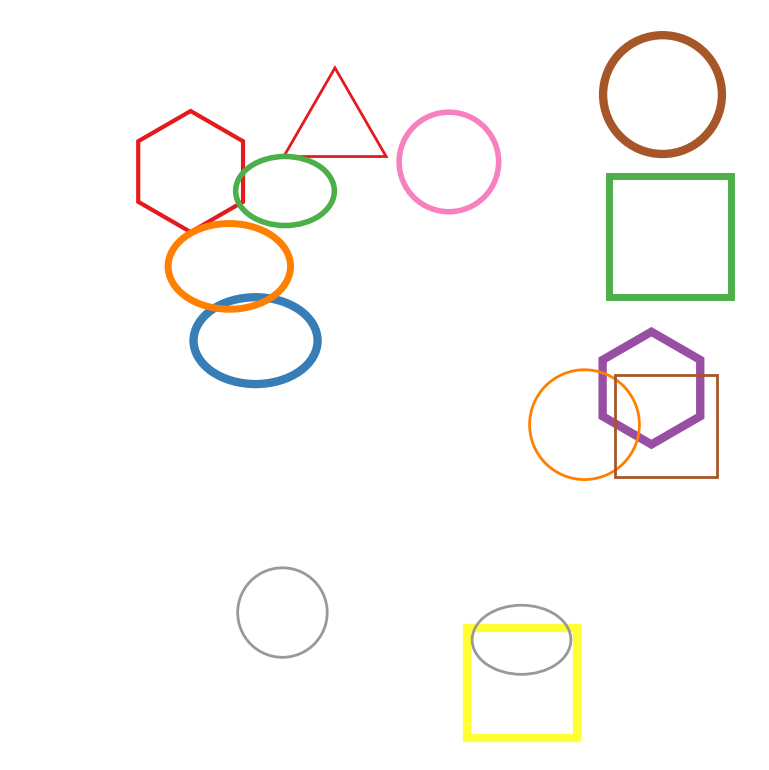[{"shape": "triangle", "thickness": 1, "radius": 0.38, "center": [0.435, 0.835]}, {"shape": "hexagon", "thickness": 1.5, "radius": 0.39, "center": [0.248, 0.777]}, {"shape": "oval", "thickness": 3, "radius": 0.4, "center": [0.332, 0.558]}, {"shape": "oval", "thickness": 2, "radius": 0.32, "center": [0.37, 0.752]}, {"shape": "square", "thickness": 2.5, "radius": 0.39, "center": [0.87, 0.693]}, {"shape": "hexagon", "thickness": 3, "radius": 0.37, "center": [0.846, 0.496]}, {"shape": "circle", "thickness": 1, "radius": 0.36, "center": [0.759, 0.448]}, {"shape": "oval", "thickness": 2.5, "radius": 0.4, "center": [0.298, 0.654]}, {"shape": "square", "thickness": 3, "radius": 0.36, "center": [0.678, 0.113]}, {"shape": "square", "thickness": 1, "radius": 0.33, "center": [0.865, 0.447]}, {"shape": "circle", "thickness": 3, "radius": 0.39, "center": [0.86, 0.877]}, {"shape": "circle", "thickness": 2, "radius": 0.32, "center": [0.583, 0.79]}, {"shape": "circle", "thickness": 1, "radius": 0.29, "center": [0.367, 0.204]}, {"shape": "oval", "thickness": 1, "radius": 0.32, "center": [0.677, 0.169]}]